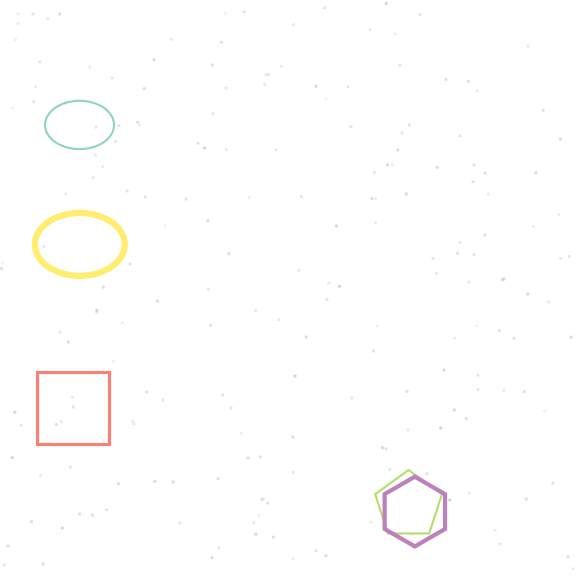[{"shape": "oval", "thickness": 1, "radius": 0.3, "center": [0.138, 0.783]}, {"shape": "square", "thickness": 1.5, "radius": 0.31, "center": [0.127, 0.292]}, {"shape": "pentagon", "thickness": 1, "radius": 0.3, "center": [0.707, 0.125]}, {"shape": "hexagon", "thickness": 2, "radius": 0.3, "center": [0.718, 0.113]}, {"shape": "oval", "thickness": 3, "radius": 0.39, "center": [0.138, 0.576]}]